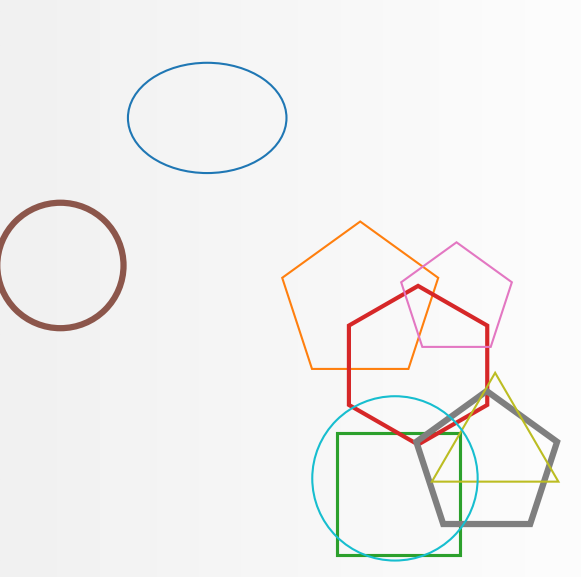[{"shape": "oval", "thickness": 1, "radius": 0.68, "center": [0.356, 0.795]}, {"shape": "pentagon", "thickness": 1, "radius": 0.71, "center": [0.62, 0.474]}, {"shape": "square", "thickness": 1.5, "radius": 0.53, "center": [0.685, 0.143]}, {"shape": "hexagon", "thickness": 2, "radius": 0.69, "center": [0.719, 0.367]}, {"shape": "circle", "thickness": 3, "radius": 0.54, "center": [0.104, 0.539]}, {"shape": "pentagon", "thickness": 1, "radius": 0.5, "center": [0.785, 0.479]}, {"shape": "pentagon", "thickness": 3, "radius": 0.64, "center": [0.837, 0.195]}, {"shape": "triangle", "thickness": 1, "radius": 0.63, "center": [0.852, 0.228]}, {"shape": "circle", "thickness": 1, "radius": 0.71, "center": [0.68, 0.171]}]